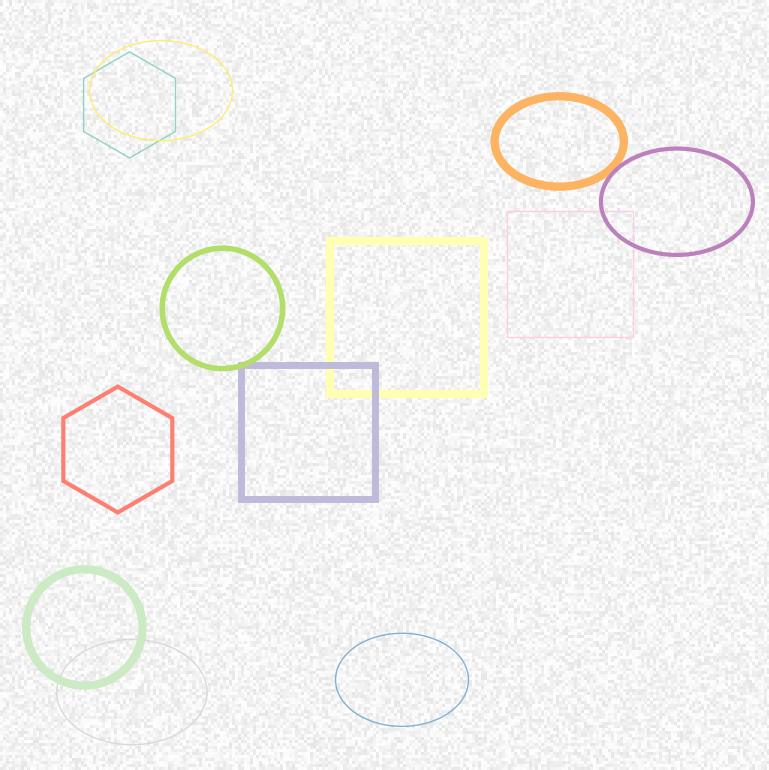[{"shape": "hexagon", "thickness": 0.5, "radius": 0.34, "center": [0.168, 0.864]}, {"shape": "square", "thickness": 3, "radius": 0.5, "center": [0.529, 0.588]}, {"shape": "square", "thickness": 2.5, "radius": 0.43, "center": [0.4, 0.439]}, {"shape": "hexagon", "thickness": 1.5, "radius": 0.41, "center": [0.153, 0.416]}, {"shape": "oval", "thickness": 0.5, "radius": 0.43, "center": [0.522, 0.117]}, {"shape": "oval", "thickness": 3, "radius": 0.42, "center": [0.726, 0.816]}, {"shape": "circle", "thickness": 2, "radius": 0.39, "center": [0.289, 0.599]}, {"shape": "square", "thickness": 0.5, "radius": 0.41, "center": [0.741, 0.644]}, {"shape": "oval", "thickness": 0.5, "radius": 0.49, "center": [0.171, 0.101]}, {"shape": "oval", "thickness": 1.5, "radius": 0.49, "center": [0.879, 0.738]}, {"shape": "circle", "thickness": 3, "radius": 0.38, "center": [0.11, 0.185]}, {"shape": "oval", "thickness": 0.5, "radius": 0.46, "center": [0.209, 0.882]}]